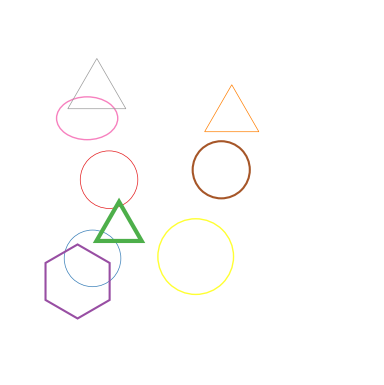[{"shape": "circle", "thickness": 0.5, "radius": 0.37, "center": [0.283, 0.533]}, {"shape": "circle", "thickness": 0.5, "radius": 0.37, "center": [0.24, 0.329]}, {"shape": "triangle", "thickness": 3, "radius": 0.34, "center": [0.309, 0.408]}, {"shape": "hexagon", "thickness": 1.5, "radius": 0.48, "center": [0.201, 0.269]}, {"shape": "triangle", "thickness": 0.5, "radius": 0.41, "center": [0.602, 0.699]}, {"shape": "circle", "thickness": 1, "radius": 0.49, "center": [0.508, 0.334]}, {"shape": "circle", "thickness": 1.5, "radius": 0.37, "center": [0.575, 0.559]}, {"shape": "oval", "thickness": 1, "radius": 0.4, "center": [0.226, 0.693]}, {"shape": "triangle", "thickness": 0.5, "radius": 0.44, "center": [0.252, 0.761]}]